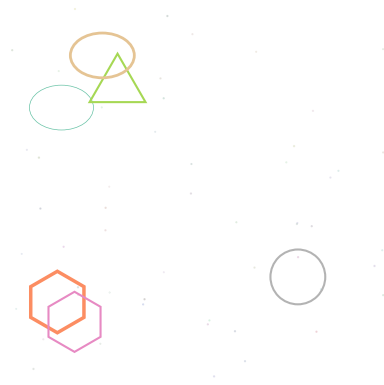[{"shape": "oval", "thickness": 0.5, "radius": 0.42, "center": [0.16, 0.721]}, {"shape": "hexagon", "thickness": 2.5, "radius": 0.4, "center": [0.149, 0.216]}, {"shape": "hexagon", "thickness": 1.5, "radius": 0.39, "center": [0.194, 0.164]}, {"shape": "triangle", "thickness": 1.5, "radius": 0.42, "center": [0.305, 0.777]}, {"shape": "oval", "thickness": 2, "radius": 0.42, "center": [0.266, 0.856]}, {"shape": "circle", "thickness": 1.5, "radius": 0.36, "center": [0.774, 0.281]}]